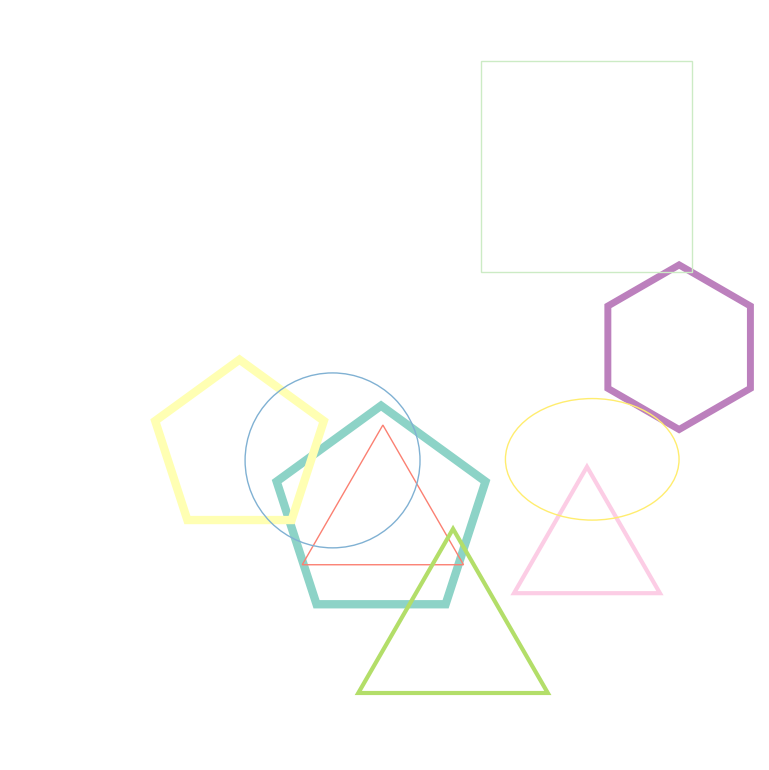[{"shape": "pentagon", "thickness": 3, "radius": 0.71, "center": [0.495, 0.331]}, {"shape": "pentagon", "thickness": 3, "radius": 0.58, "center": [0.311, 0.418]}, {"shape": "triangle", "thickness": 0.5, "radius": 0.6, "center": [0.497, 0.327]}, {"shape": "circle", "thickness": 0.5, "radius": 0.57, "center": [0.432, 0.402]}, {"shape": "triangle", "thickness": 1.5, "radius": 0.71, "center": [0.588, 0.171]}, {"shape": "triangle", "thickness": 1.5, "radius": 0.55, "center": [0.762, 0.284]}, {"shape": "hexagon", "thickness": 2.5, "radius": 0.53, "center": [0.882, 0.549]}, {"shape": "square", "thickness": 0.5, "radius": 0.69, "center": [0.762, 0.784]}, {"shape": "oval", "thickness": 0.5, "radius": 0.56, "center": [0.769, 0.403]}]